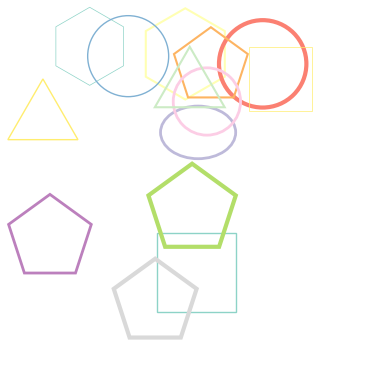[{"shape": "square", "thickness": 1, "radius": 0.51, "center": [0.51, 0.291]}, {"shape": "hexagon", "thickness": 0.5, "radius": 0.51, "center": [0.233, 0.88]}, {"shape": "hexagon", "thickness": 1.5, "radius": 0.59, "center": [0.481, 0.86]}, {"shape": "oval", "thickness": 2, "radius": 0.49, "center": [0.515, 0.656]}, {"shape": "circle", "thickness": 3, "radius": 0.57, "center": [0.682, 0.834]}, {"shape": "circle", "thickness": 1, "radius": 0.53, "center": [0.333, 0.854]}, {"shape": "pentagon", "thickness": 1.5, "radius": 0.5, "center": [0.548, 0.828]}, {"shape": "pentagon", "thickness": 3, "radius": 0.6, "center": [0.499, 0.455]}, {"shape": "circle", "thickness": 2, "radius": 0.44, "center": [0.537, 0.736]}, {"shape": "pentagon", "thickness": 3, "radius": 0.57, "center": [0.403, 0.215]}, {"shape": "pentagon", "thickness": 2, "radius": 0.56, "center": [0.13, 0.382]}, {"shape": "triangle", "thickness": 1.5, "radius": 0.52, "center": [0.493, 0.774]}, {"shape": "triangle", "thickness": 1, "radius": 0.53, "center": [0.111, 0.69]}, {"shape": "square", "thickness": 0.5, "radius": 0.41, "center": [0.729, 0.795]}]